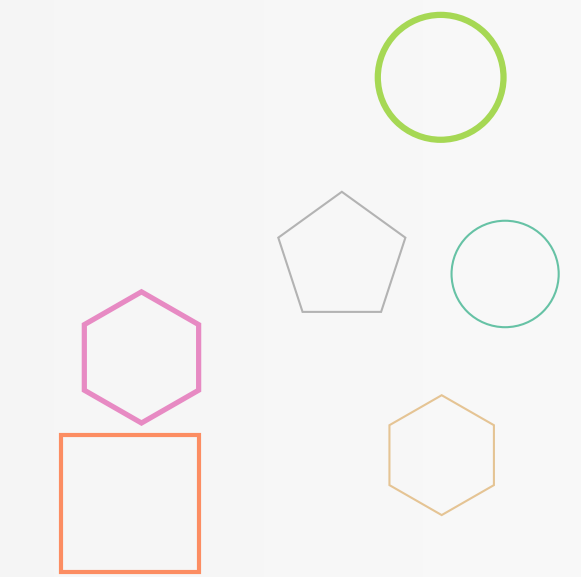[{"shape": "circle", "thickness": 1, "radius": 0.46, "center": [0.869, 0.525]}, {"shape": "square", "thickness": 2, "radius": 0.59, "center": [0.223, 0.128]}, {"shape": "hexagon", "thickness": 2.5, "radius": 0.57, "center": [0.243, 0.38]}, {"shape": "circle", "thickness": 3, "radius": 0.54, "center": [0.758, 0.865]}, {"shape": "hexagon", "thickness": 1, "radius": 0.52, "center": [0.76, 0.211]}, {"shape": "pentagon", "thickness": 1, "radius": 0.57, "center": [0.588, 0.552]}]